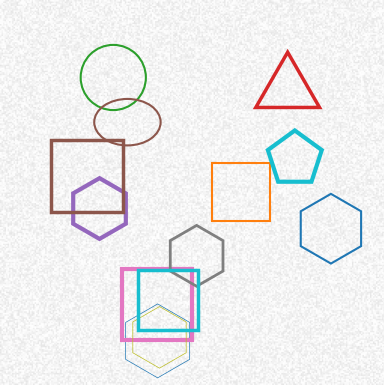[{"shape": "hexagon", "thickness": 1.5, "radius": 0.45, "center": [0.86, 0.406]}, {"shape": "hexagon", "thickness": 0.5, "radius": 0.48, "center": [0.41, 0.115]}, {"shape": "square", "thickness": 1.5, "radius": 0.38, "center": [0.626, 0.502]}, {"shape": "circle", "thickness": 1.5, "radius": 0.42, "center": [0.294, 0.799]}, {"shape": "triangle", "thickness": 2.5, "radius": 0.48, "center": [0.747, 0.769]}, {"shape": "hexagon", "thickness": 3, "radius": 0.39, "center": [0.258, 0.458]}, {"shape": "square", "thickness": 2.5, "radius": 0.47, "center": [0.226, 0.543]}, {"shape": "oval", "thickness": 1.5, "radius": 0.43, "center": [0.331, 0.683]}, {"shape": "square", "thickness": 3, "radius": 0.46, "center": [0.408, 0.209]}, {"shape": "hexagon", "thickness": 2, "radius": 0.4, "center": [0.511, 0.335]}, {"shape": "hexagon", "thickness": 0.5, "radius": 0.4, "center": [0.414, 0.124]}, {"shape": "square", "thickness": 2.5, "radius": 0.39, "center": [0.436, 0.222]}, {"shape": "pentagon", "thickness": 3, "radius": 0.37, "center": [0.766, 0.588]}]